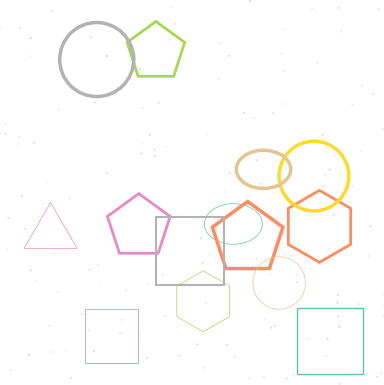[{"shape": "oval", "thickness": 0.5, "radius": 0.38, "center": [0.606, 0.418]}, {"shape": "square", "thickness": 1, "radius": 0.43, "center": [0.857, 0.115]}, {"shape": "hexagon", "thickness": 2, "radius": 0.47, "center": [0.83, 0.412]}, {"shape": "pentagon", "thickness": 2.5, "radius": 0.48, "center": [0.643, 0.38]}, {"shape": "square", "thickness": 0.5, "radius": 0.35, "center": [0.289, 0.128]}, {"shape": "pentagon", "thickness": 2, "radius": 0.43, "center": [0.361, 0.411]}, {"shape": "triangle", "thickness": 0.5, "radius": 0.4, "center": [0.131, 0.394]}, {"shape": "hexagon", "thickness": 0.5, "radius": 0.4, "center": [0.528, 0.217]}, {"shape": "pentagon", "thickness": 2, "radius": 0.39, "center": [0.405, 0.866]}, {"shape": "circle", "thickness": 2.5, "radius": 0.45, "center": [0.816, 0.543]}, {"shape": "oval", "thickness": 2.5, "radius": 0.35, "center": [0.684, 0.56]}, {"shape": "circle", "thickness": 0.5, "radius": 0.34, "center": [0.725, 0.265]}, {"shape": "circle", "thickness": 2.5, "radius": 0.48, "center": [0.251, 0.845]}, {"shape": "square", "thickness": 1.5, "radius": 0.44, "center": [0.494, 0.348]}]